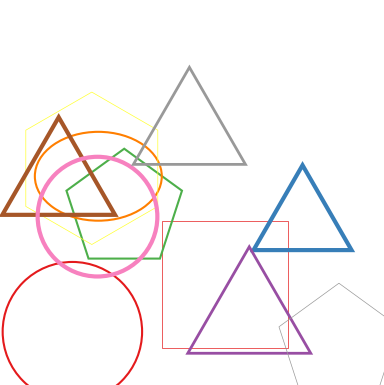[{"shape": "square", "thickness": 0.5, "radius": 0.82, "center": [0.585, 0.261]}, {"shape": "circle", "thickness": 1.5, "radius": 0.91, "center": [0.188, 0.139]}, {"shape": "triangle", "thickness": 3, "radius": 0.73, "center": [0.786, 0.424]}, {"shape": "pentagon", "thickness": 1.5, "radius": 0.79, "center": [0.323, 0.456]}, {"shape": "triangle", "thickness": 2, "radius": 0.92, "center": [0.647, 0.175]}, {"shape": "oval", "thickness": 1.5, "radius": 0.82, "center": [0.255, 0.542]}, {"shape": "hexagon", "thickness": 0.5, "radius": 0.99, "center": [0.238, 0.563]}, {"shape": "triangle", "thickness": 3, "radius": 0.85, "center": [0.152, 0.526]}, {"shape": "circle", "thickness": 3, "radius": 0.78, "center": [0.253, 0.437]}, {"shape": "pentagon", "thickness": 0.5, "radius": 0.82, "center": [0.88, 0.101]}, {"shape": "triangle", "thickness": 2, "radius": 0.84, "center": [0.492, 0.657]}]